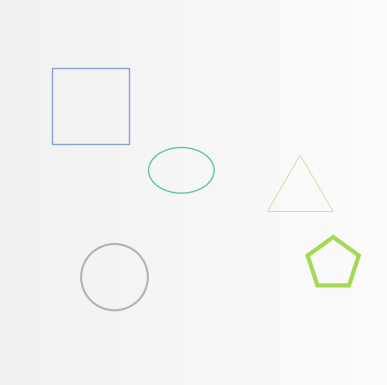[{"shape": "oval", "thickness": 1, "radius": 0.42, "center": [0.468, 0.558]}, {"shape": "square", "thickness": 1, "radius": 0.5, "center": [0.233, 0.725]}, {"shape": "pentagon", "thickness": 3, "radius": 0.35, "center": [0.86, 0.315]}, {"shape": "triangle", "thickness": 0.5, "radius": 0.49, "center": [0.775, 0.5]}, {"shape": "circle", "thickness": 1.5, "radius": 0.43, "center": [0.295, 0.28]}]